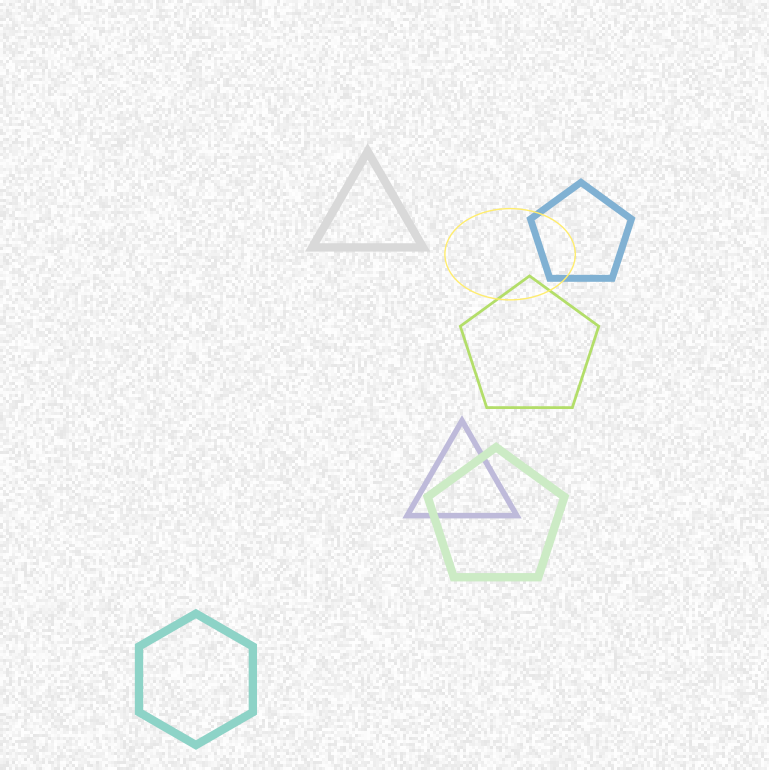[{"shape": "hexagon", "thickness": 3, "radius": 0.43, "center": [0.254, 0.118]}, {"shape": "triangle", "thickness": 2, "radius": 0.41, "center": [0.6, 0.371]}, {"shape": "pentagon", "thickness": 2.5, "radius": 0.34, "center": [0.754, 0.694]}, {"shape": "pentagon", "thickness": 1, "radius": 0.47, "center": [0.688, 0.547]}, {"shape": "triangle", "thickness": 3, "radius": 0.42, "center": [0.477, 0.72]}, {"shape": "pentagon", "thickness": 3, "radius": 0.47, "center": [0.644, 0.326]}, {"shape": "oval", "thickness": 0.5, "radius": 0.42, "center": [0.662, 0.67]}]